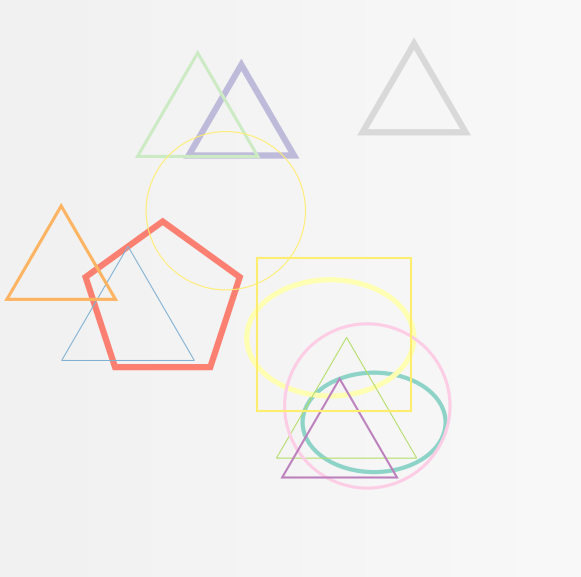[{"shape": "oval", "thickness": 2, "radius": 0.62, "center": [0.644, 0.268]}, {"shape": "oval", "thickness": 2.5, "radius": 0.72, "center": [0.568, 0.414]}, {"shape": "triangle", "thickness": 3, "radius": 0.52, "center": [0.415, 0.782]}, {"shape": "pentagon", "thickness": 3, "radius": 0.7, "center": [0.28, 0.476]}, {"shape": "triangle", "thickness": 0.5, "radius": 0.66, "center": [0.22, 0.441]}, {"shape": "triangle", "thickness": 1.5, "radius": 0.54, "center": [0.105, 0.535]}, {"shape": "triangle", "thickness": 0.5, "radius": 0.7, "center": [0.596, 0.275]}, {"shape": "circle", "thickness": 1.5, "radius": 0.71, "center": [0.632, 0.296]}, {"shape": "triangle", "thickness": 3, "radius": 0.51, "center": [0.712, 0.821]}, {"shape": "triangle", "thickness": 1, "radius": 0.57, "center": [0.584, 0.229]}, {"shape": "triangle", "thickness": 1.5, "radius": 0.6, "center": [0.34, 0.788]}, {"shape": "square", "thickness": 1, "radius": 0.66, "center": [0.574, 0.42]}, {"shape": "circle", "thickness": 0.5, "radius": 0.69, "center": [0.388, 0.634]}]